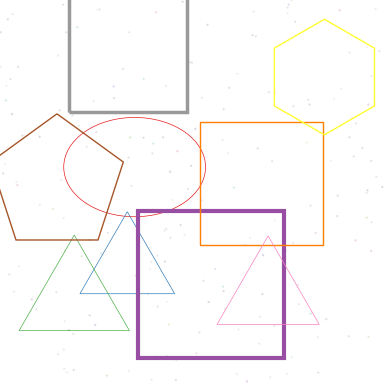[{"shape": "oval", "thickness": 0.5, "radius": 0.92, "center": [0.35, 0.566]}, {"shape": "triangle", "thickness": 0.5, "radius": 0.71, "center": [0.331, 0.308]}, {"shape": "triangle", "thickness": 0.5, "radius": 0.83, "center": [0.193, 0.224]}, {"shape": "square", "thickness": 3, "radius": 0.95, "center": [0.548, 0.261]}, {"shape": "square", "thickness": 1, "radius": 0.8, "center": [0.68, 0.523]}, {"shape": "hexagon", "thickness": 1, "radius": 0.75, "center": [0.843, 0.8]}, {"shape": "pentagon", "thickness": 1, "radius": 0.91, "center": [0.148, 0.523]}, {"shape": "triangle", "thickness": 0.5, "radius": 0.77, "center": [0.696, 0.234]}, {"shape": "square", "thickness": 2.5, "radius": 0.77, "center": [0.333, 0.864]}]